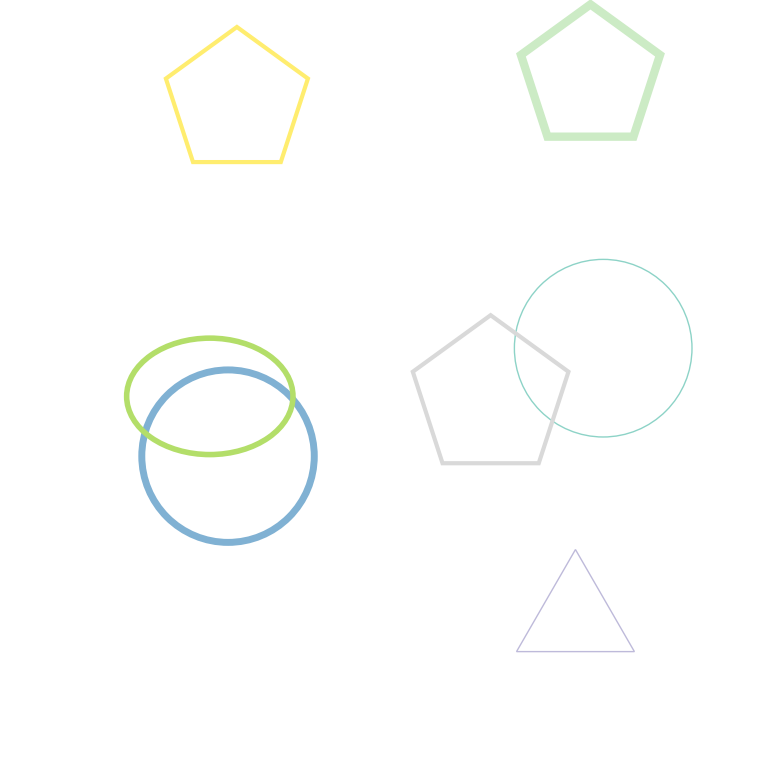[{"shape": "circle", "thickness": 0.5, "radius": 0.58, "center": [0.783, 0.548]}, {"shape": "triangle", "thickness": 0.5, "radius": 0.44, "center": [0.747, 0.198]}, {"shape": "circle", "thickness": 2.5, "radius": 0.56, "center": [0.296, 0.408]}, {"shape": "oval", "thickness": 2, "radius": 0.54, "center": [0.272, 0.485]}, {"shape": "pentagon", "thickness": 1.5, "radius": 0.53, "center": [0.637, 0.484]}, {"shape": "pentagon", "thickness": 3, "radius": 0.47, "center": [0.767, 0.899]}, {"shape": "pentagon", "thickness": 1.5, "radius": 0.48, "center": [0.308, 0.868]}]